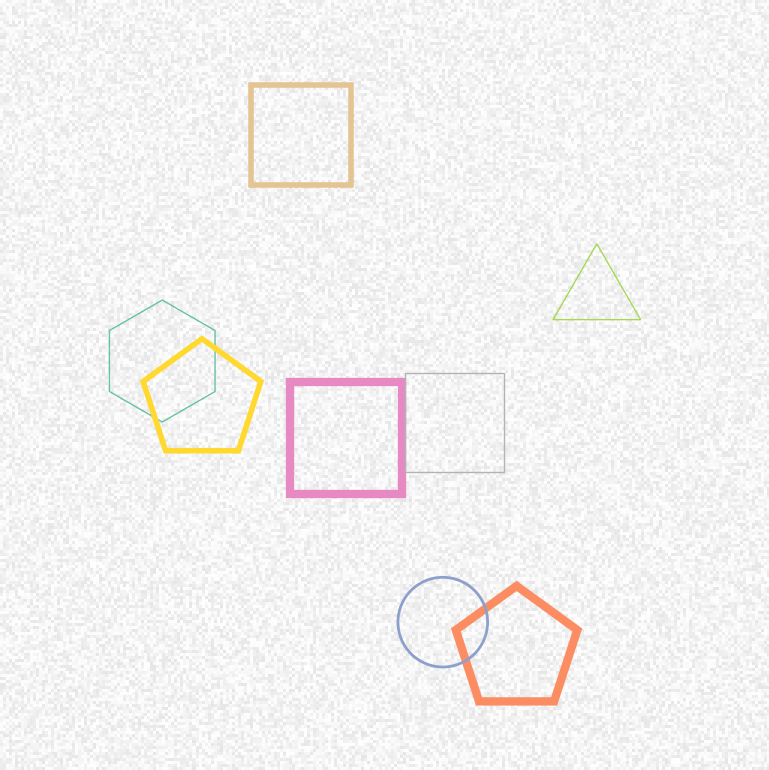[{"shape": "hexagon", "thickness": 0.5, "radius": 0.4, "center": [0.211, 0.531]}, {"shape": "pentagon", "thickness": 3, "radius": 0.41, "center": [0.671, 0.156]}, {"shape": "circle", "thickness": 1, "radius": 0.29, "center": [0.575, 0.192]}, {"shape": "square", "thickness": 3, "radius": 0.36, "center": [0.449, 0.432]}, {"shape": "triangle", "thickness": 0.5, "radius": 0.33, "center": [0.775, 0.618]}, {"shape": "pentagon", "thickness": 2, "radius": 0.4, "center": [0.262, 0.48]}, {"shape": "square", "thickness": 2, "radius": 0.33, "center": [0.391, 0.824]}, {"shape": "square", "thickness": 0.5, "radius": 0.32, "center": [0.59, 0.451]}]